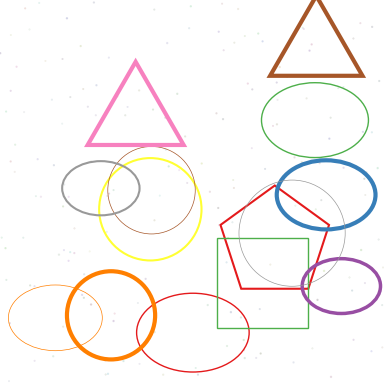[{"shape": "pentagon", "thickness": 1.5, "radius": 0.74, "center": [0.714, 0.37]}, {"shape": "oval", "thickness": 1, "radius": 0.73, "center": [0.501, 0.136]}, {"shape": "oval", "thickness": 3, "radius": 0.64, "center": [0.847, 0.494]}, {"shape": "square", "thickness": 1, "radius": 0.59, "center": [0.681, 0.265]}, {"shape": "oval", "thickness": 1, "radius": 0.69, "center": [0.818, 0.688]}, {"shape": "oval", "thickness": 2.5, "radius": 0.51, "center": [0.887, 0.257]}, {"shape": "oval", "thickness": 0.5, "radius": 0.61, "center": [0.144, 0.174]}, {"shape": "circle", "thickness": 3, "radius": 0.57, "center": [0.288, 0.181]}, {"shape": "circle", "thickness": 1.5, "radius": 0.66, "center": [0.39, 0.456]}, {"shape": "circle", "thickness": 0.5, "radius": 0.57, "center": [0.394, 0.506]}, {"shape": "triangle", "thickness": 3, "radius": 0.69, "center": [0.822, 0.872]}, {"shape": "triangle", "thickness": 3, "radius": 0.72, "center": [0.352, 0.695]}, {"shape": "circle", "thickness": 0.5, "radius": 0.69, "center": [0.759, 0.394]}, {"shape": "oval", "thickness": 1.5, "radius": 0.5, "center": [0.262, 0.511]}]